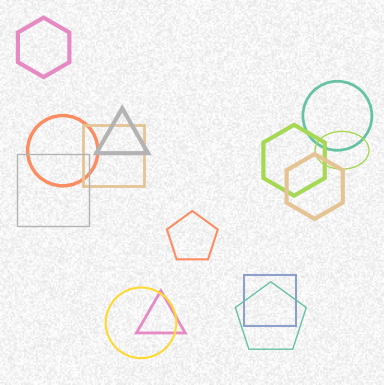[{"shape": "circle", "thickness": 2, "radius": 0.45, "center": [0.876, 0.699]}, {"shape": "pentagon", "thickness": 1, "radius": 0.48, "center": [0.703, 0.171]}, {"shape": "circle", "thickness": 2.5, "radius": 0.46, "center": [0.163, 0.609]}, {"shape": "pentagon", "thickness": 1.5, "radius": 0.35, "center": [0.5, 0.383]}, {"shape": "square", "thickness": 1.5, "radius": 0.34, "center": [0.701, 0.219]}, {"shape": "hexagon", "thickness": 3, "radius": 0.39, "center": [0.113, 0.877]}, {"shape": "triangle", "thickness": 2, "radius": 0.37, "center": [0.418, 0.172]}, {"shape": "oval", "thickness": 1, "radius": 0.35, "center": [0.888, 0.61]}, {"shape": "hexagon", "thickness": 3, "radius": 0.46, "center": [0.764, 0.584]}, {"shape": "circle", "thickness": 1.5, "radius": 0.46, "center": [0.366, 0.161]}, {"shape": "square", "thickness": 2, "radius": 0.4, "center": [0.296, 0.597]}, {"shape": "hexagon", "thickness": 3, "radius": 0.42, "center": [0.817, 0.516]}, {"shape": "square", "thickness": 1, "radius": 0.47, "center": [0.137, 0.506]}, {"shape": "triangle", "thickness": 3, "radius": 0.39, "center": [0.317, 0.641]}]